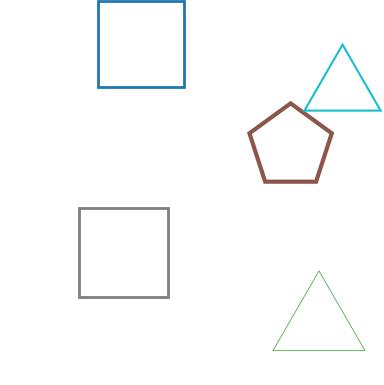[{"shape": "square", "thickness": 2, "radius": 0.56, "center": [0.366, 0.886]}, {"shape": "triangle", "thickness": 0.5, "radius": 0.69, "center": [0.829, 0.158]}, {"shape": "pentagon", "thickness": 3, "radius": 0.56, "center": [0.755, 0.619]}, {"shape": "square", "thickness": 2, "radius": 0.58, "center": [0.32, 0.345]}, {"shape": "triangle", "thickness": 1.5, "radius": 0.57, "center": [0.89, 0.77]}]